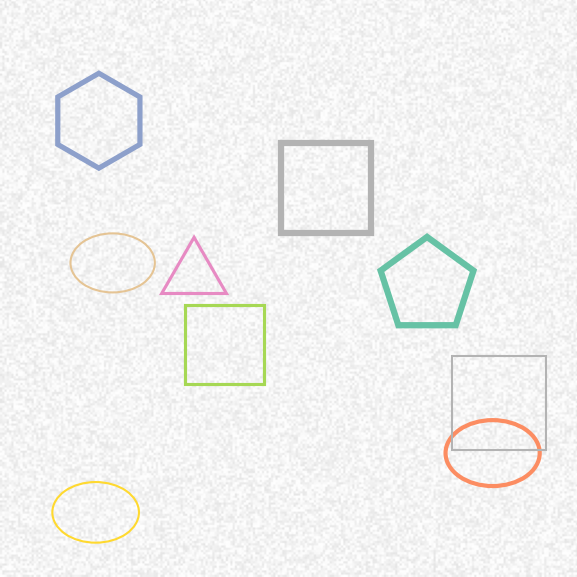[{"shape": "pentagon", "thickness": 3, "radius": 0.42, "center": [0.739, 0.504]}, {"shape": "oval", "thickness": 2, "radius": 0.41, "center": [0.853, 0.215]}, {"shape": "hexagon", "thickness": 2.5, "radius": 0.41, "center": [0.171, 0.79]}, {"shape": "triangle", "thickness": 1.5, "radius": 0.32, "center": [0.336, 0.523]}, {"shape": "square", "thickness": 1.5, "radius": 0.34, "center": [0.389, 0.402]}, {"shape": "oval", "thickness": 1, "radius": 0.37, "center": [0.166, 0.112]}, {"shape": "oval", "thickness": 1, "radius": 0.37, "center": [0.195, 0.544]}, {"shape": "square", "thickness": 3, "radius": 0.39, "center": [0.564, 0.674]}, {"shape": "square", "thickness": 1, "radius": 0.41, "center": [0.864, 0.302]}]